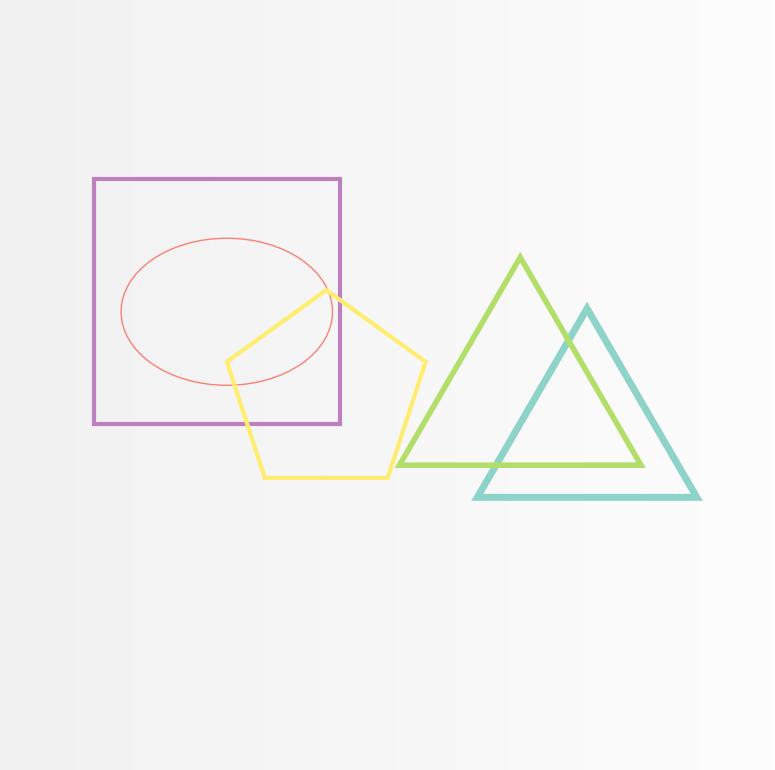[{"shape": "triangle", "thickness": 2.5, "radius": 0.82, "center": [0.757, 0.436]}, {"shape": "oval", "thickness": 0.5, "radius": 0.68, "center": [0.293, 0.595]}, {"shape": "triangle", "thickness": 2, "radius": 0.9, "center": [0.671, 0.486]}, {"shape": "square", "thickness": 1.5, "radius": 0.8, "center": [0.28, 0.609]}, {"shape": "pentagon", "thickness": 1.5, "radius": 0.67, "center": [0.421, 0.488]}]